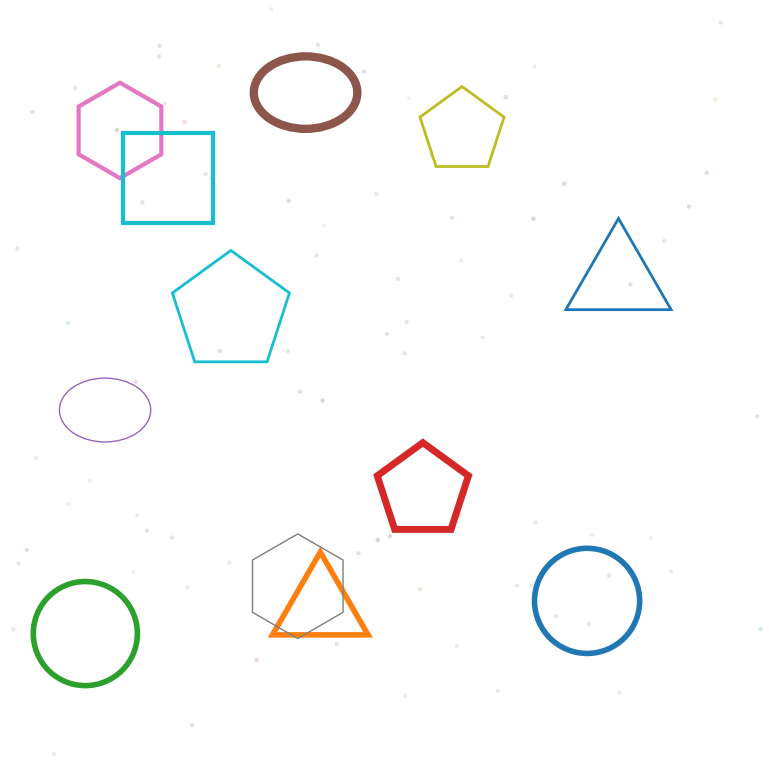[{"shape": "triangle", "thickness": 1, "radius": 0.39, "center": [0.803, 0.637]}, {"shape": "circle", "thickness": 2, "radius": 0.34, "center": [0.762, 0.22]}, {"shape": "triangle", "thickness": 2, "radius": 0.36, "center": [0.416, 0.211]}, {"shape": "circle", "thickness": 2, "radius": 0.34, "center": [0.111, 0.177]}, {"shape": "pentagon", "thickness": 2.5, "radius": 0.31, "center": [0.549, 0.363]}, {"shape": "oval", "thickness": 0.5, "radius": 0.3, "center": [0.136, 0.467]}, {"shape": "oval", "thickness": 3, "radius": 0.34, "center": [0.397, 0.88]}, {"shape": "hexagon", "thickness": 1.5, "radius": 0.31, "center": [0.156, 0.831]}, {"shape": "hexagon", "thickness": 0.5, "radius": 0.34, "center": [0.387, 0.239]}, {"shape": "pentagon", "thickness": 1, "radius": 0.29, "center": [0.6, 0.83]}, {"shape": "pentagon", "thickness": 1, "radius": 0.4, "center": [0.3, 0.595]}, {"shape": "square", "thickness": 1.5, "radius": 0.29, "center": [0.219, 0.768]}]